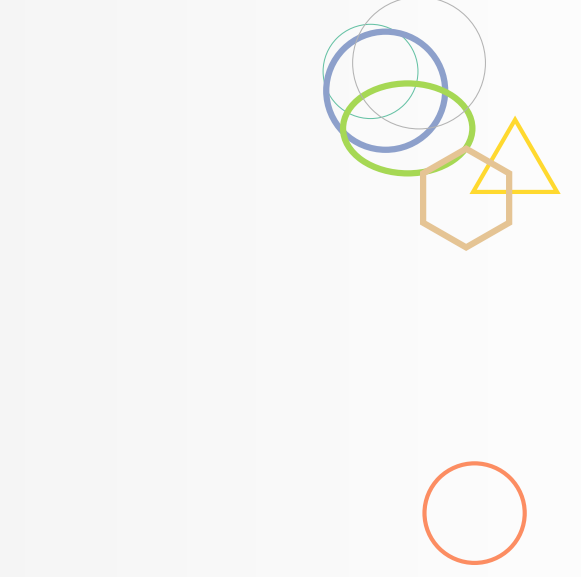[{"shape": "circle", "thickness": 0.5, "radius": 0.41, "center": [0.637, 0.875]}, {"shape": "circle", "thickness": 2, "radius": 0.43, "center": [0.817, 0.111]}, {"shape": "circle", "thickness": 3, "radius": 0.51, "center": [0.664, 0.842]}, {"shape": "oval", "thickness": 3, "radius": 0.56, "center": [0.701, 0.777]}, {"shape": "triangle", "thickness": 2, "radius": 0.42, "center": [0.886, 0.708]}, {"shape": "hexagon", "thickness": 3, "radius": 0.43, "center": [0.802, 0.656]}, {"shape": "circle", "thickness": 0.5, "radius": 0.57, "center": [0.721, 0.89]}]